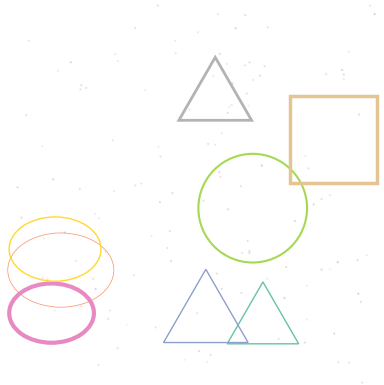[{"shape": "triangle", "thickness": 1, "radius": 0.54, "center": [0.683, 0.161]}, {"shape": "oval", "thickness": 0.5, "radius": 0.69, "center": [0.158, 0.299]}, {"shape": "triangle", "thickness": 1, "radius": 0.63, "center": [0.535, 0.174]}, {"shape": "oval", "thickness": 3, "radius": 0.55, "center": [0.134, 0.187]}, {"shape": "circle", "thickness": 1.5, "radius": 0.71, "center": [0.656, 0.459]}, {"shape": "oval", "thickness": 1, "radius": 0.6, "center": [0.143, 0.353]}, {"shape": "square", "thickness": 2.5, "radius": 0.56, "center": [0.866, 0.638]}, {"shape": "triangle", "thickness": 2, "radius": 0.55, "center": [0.559, 0.742]}]